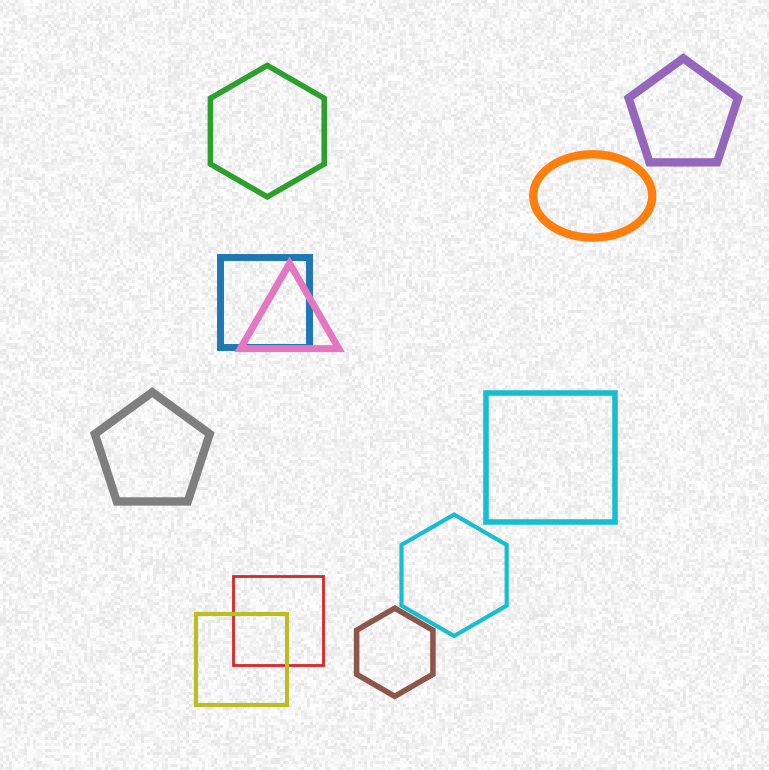[{"shape": "square", "thickness": 2.5, "radius": 0.29, "center": [0.344, 0.608]}, {"shape": "oval", "thickness": 3, "radius": 0.39, "center": [0.77, 0.746]}, {"shape": "hexagon", "thickness": 2, "radius": 0.43, "center": [0.347, 0.83]}, {"shape": "square", "thickness": 1, "radius": 0.29, "center": [0.361, 0.194]}, {"shape": "pentagon", "thickness": 3, "radius": 0.37, "center": [0.887, 0.85]}, {"shape": "hexagon", "thickness": 2, "radius": 0.29, "center": [0.513, 0.153]}, {"shape": "triangle", "thickness": 2.5, "radius": 0.37, "center": [0.376, 0.584]}, {"shape": "pentagon", "thickness": 3, "radius": 0.39, "center": [0.198, 0.412]}, {"shape": "square", "thickness": 1.5, "radius": 0.29, "center": [0.314, 0.144]}, {"shape": "hexagon", "thickness": 1.5, "radius": 0.39, "center": [0.59, 0.253]}, {"shape": "square", "thickness": 2, "radius": 0.42, "center": [0.715, 0.406]}]